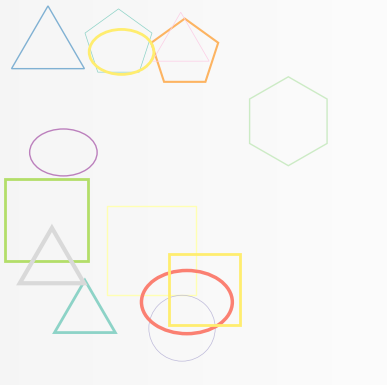[{"shape": "triangle", "thickness": 2, "radius": 0.45, "center": [0.219, 0.181]}, {"shape": "pentagon", "thickness": 0.5, "radius": 0.45, "center": [0.306, 0.886]}, {"shape": "square", "thickness": 1, "radius": 0.58, "center": [0.391, 0.35]}, {"shape": "circle", "thickness": 0.5, "radius": 0.43, "center": [0.47, 0.148]}, {"shape": "oval", "thickness": 2.5, "radius": 0.59, "center": [0.482, 0.215]}, {"shape": "triangle", "thickness": 1, "radius": 0.54, "center": [0.124, 0.876]}, {"shape": "pentagon", "thickness": 1.5, "radius": 0.45, "center": [0.477, 0.861]}, {"shape": "square", "thickness": 2, "radius": 0.53, "center": [0.121, 0.428]}, {"shape": "triangle", "thickness": 0.5, "radius": 0.42, "center": [0.466, 0.883]}, {"shape": "triangle", "thickness": 3, "radius": 0.48, "center": [0.134, 0.312]}, {"shape": "oval", "thickness": 1, "radius": 0.44, "center": [0.164, 0.604]}, {"shape": "hexagon", "thickness": 1, "radius": 0.58, "center": [0.744, 0.685]}, {"shape": "square", "thickness": 2, "radius": 0.46, "center": [0.528, 0.249]}, {"shape": "oval", "thickness": 2, "radius": 0.42, "center": [0.314, 0.865]}]